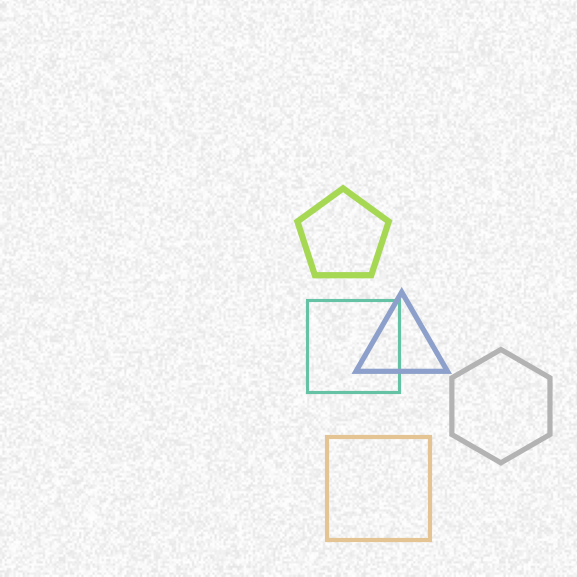[{"shape": "square", "thickness": 1.5, "radius": 0.4, "center": [0.612, 0.401]}, {"shape": "triangle", "thickness": 2.5, "radius": 0.46, "center": [0.696, 0.402]}, {"shape": "pentagon", "thickness": 3, "radius": 0.42, "center": [0.594, 0.59]}, {"shape": "square", "thickness": 2, "radius": 0.45, "center": [0.656, 0.153]}, {"shape": "hexagon", "thickness": 2.5, "radius": 0.49, "center": [0.867, 0.296]}]